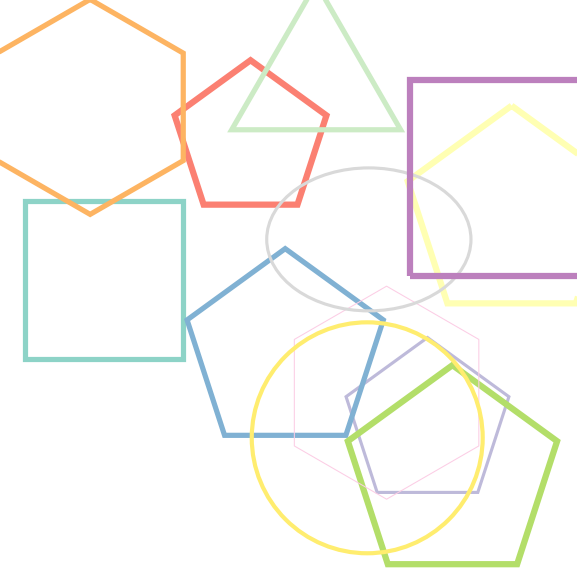[{"shape": "square", "thickness": 2.5, "radius": 0.68, "center": [0.18, 0.514]}, {"shape": "pentagon", "thickness": 3, "radius": 0.95, "center": [0.886, 0.627]}, {"shape": "pentagon", "thickness": 1.5, "radius": 0.74, "center": [0.74, 0.266]}, {"shape": "pentagon", "thickness": 3, "radius": 0.69, "center": [0.434, 0.757]}, {"shape": "pentagon", "thickness": 2.5, "radius": 0.89, "center": [0.494, 0.39]}, {"shape": "hexagon", "thickness": 2.5, "radius": 0.93, "center": [0.156, 0.814]}, {"shape": "pentagon", "thickness": 3, "radius": 0.95, "center": [0.783, 0.176]}, {"shape": "hexagon", "thickness": 0.5, "radius": 0.92, "center": [0.669, 0.319]}, {"shape": "oval", "thickness": 1.5, "radius": 0.88, "center": [0.639, 0.585]}, {"shape": "square", "thickness": 3, "radius": 0.85, "center": [0.879, 0.691]}, {"shape": "triangle", "thickness": 2.5, "radius": 0.84, "center": [0.547, 0.859]}, {"shape": "circle", "thickness": 2, "radius": 1.0, "center": [0.636, 0.241]}]